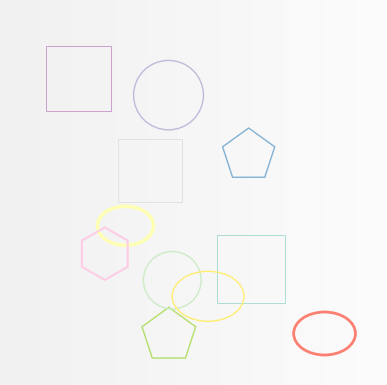[{"shape": "square", "thickness": 0.5, "radius": 0.44, "center": [0.648, 0.301]}, {"shape": "oval", "thickness": 2.5, "radius": 0.36, "center": [0.324, 0.414]}, {"shape": "circle", "thickness": 1, "radius": 0.45, "center": [0.435, 0.753]}, {"shape": "oval", "thickness": 2, "radius": 0.4, "center": [0.838, 0.134]}, {"shape": "pentagon", "thickness": 1, "radius": 0.35, "center": [0.642, 0.597]}, {"shape": "pentagon", "thickness": 1, "radius": 0.36, "center": [0.436, 0.129]}, {"shape": "hexagon", "thickness": 1.5, "radius": 0.34, "center": [0.27, 0.341]}, {"shape": "square", "thickness": 0.5, "radius": 0.41, "center": [0.387, 0.558]}, {"shape": "square", "thickness": 0.5, "radius": 0.42, "center": [0.202, 0.796]}, {"shape": "circle", "thickness": 1, "radius": 0.37, "center": [0.445, 0.272]}, {"shape": "oval", "thickness": 1, "radius": 0.46, "center": [0.537, 0.23]}]